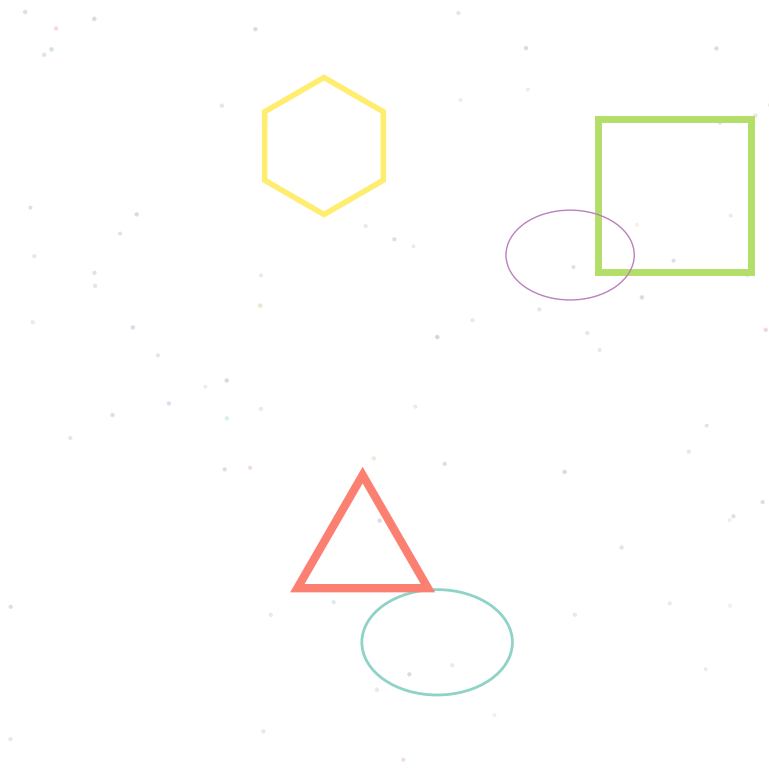[{"shape": "oval", "thickness": 1, "radius": 0.49, "center": [0.568, 0.166]}, {"shape": "triangle", "thickness": 3, "radius": 0.49, "center": [0.471, 0.285]}, {"shape": "square", "thickness": 2.5, "radius": 0.5, "center": [0.876, 0.746]}, {"shape": "oval", "thickness": 0.5, "radius": 0.42, "center": [0.74, 0.669]}, {"shape": "hexagon", "thickness": 2, "radius": 0.44, "center": [0.421, 0.81]}]